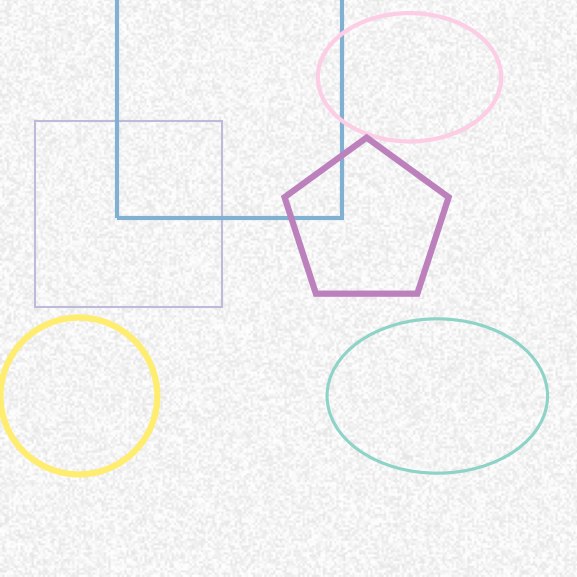[{"shape": "oval", "thickness": 1.5, "radius": 0.95, "center": [0.757, 0.313]}, {"shape": "square", "thickness": 1, "radius": 0.81, "center": [0.223, 0.628]}, {"shape": "square", "thickness": 2, "radius": 0.98, "center": [0.397, 0.817]}, {"shape": "oval", "thickness": 2, "radius": 0.79, "center": [0.709, 0.865]}, {"shape": "pentagon", "thickness": 3, "radius": 0.75, "center": [0.635, 0.611]}, {"shape": "circle", "thickness": 3, "radius": 0.68, "center": [0.137, 0.313]}]